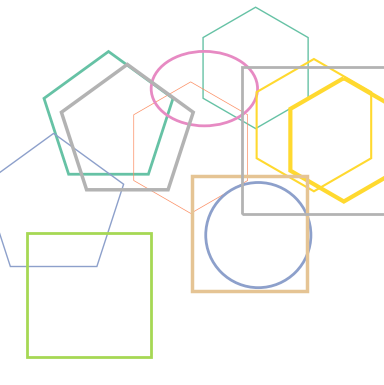[{"shape": "hexagon", "thickness": 1, "radius": 0.79, "center": [0.664, 0.824]}, {"shape": "pentagon", "thickness": 2, "radius": 0.88, "center": [0.282, 0.69]}, {"shape": "hexagon", "thickness": 0.5, "radius": 0.85, "center": [0.495, 0.617]}, {"shape": "circle", "thickness": 2, "radius": 0.68, "center": [0.671, 0.389]}, {"shape": "pentagon", "thickness": 1, "radius": 0.96, "center": [0.139, 0.462]}, {"shape": "oval", "thickness": 2, "radius": 0.69, "center": [0.531, 0.77]}, {"shape": "square", "thickness": 2, "radius": 0.81, "center": [0.231, 0.234]}, {"shape": "hexagon", "thickness": 1.5, "radius": 0.86, "center": [0.815, 0.675]}, {"shape": "hexagon", "thickness": 3, "radius": 0.8, "center": [0.893, 0.637]}, {"shape": "square", "thickness": 2.5, "radius": 0.75, "center": [0.647, 0.393]}, {"shape": "square", "thickness": 2, "radius": 0.95, "center": [0.819, 0.635]}, {"shape": "pentagon", "thickness": 2.5, "radius": 0.9, "center": [0.331, 0.653]}]